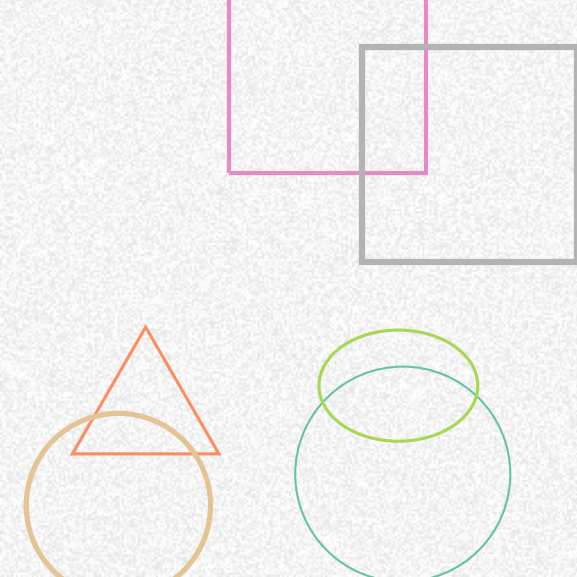[{"shape": "circle", "thickness": 1, "radius": 0.93, "center": [0.697, 0.178]}, {"shape": "triangle", "thickness": 1.5, "radius": 0.73, "center": [0.252, 0.286]}, {"shape": "square", "thickness": 2, "radius": 0.85, "center": [0.567, 0.87]}, {"shape": "oval", "thickness": 1.5, "radius": 0.69, "center": [0.69, 0.331]}, {"shape": "circle", "thickness": 2.5, "radius": 0.8, "center": [0.205, 0.124]}, {"shape": "square", "thickness": 3, "radius": 0.93, "center": [0.813, 0.732]}]